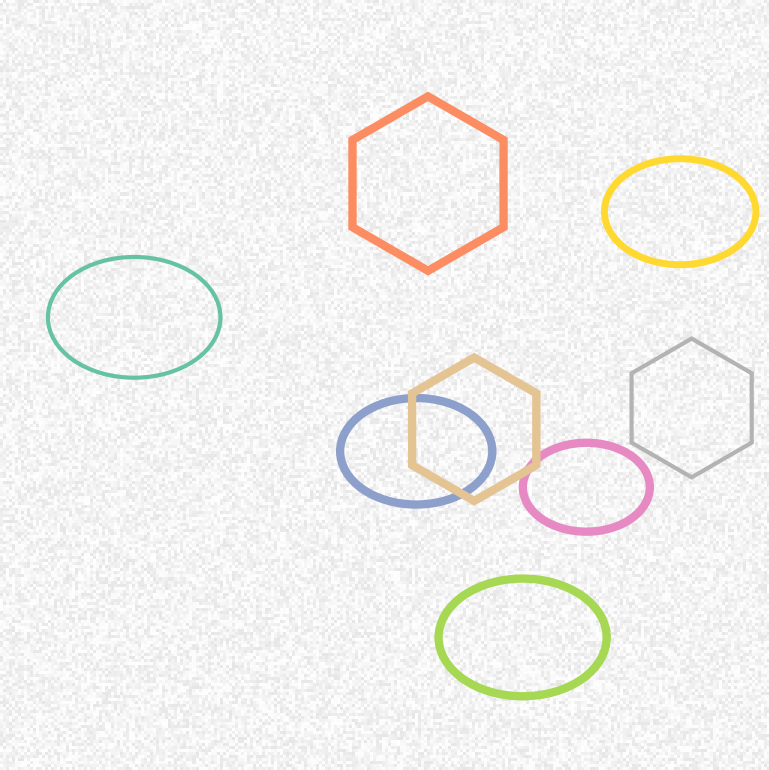[{"shape": "oval", "thickness": 1.5, "radius": 0.56, "center": [0.174, 0.588]}, {"shape": "hexagon", "thickness": 3, "radius": 0.57, "center": [0.556, 0.762]}, {"shape": "oval", "thickness": 3, "radius": 0.49, "center": [0.541, 0.414]}, {"shape": "oval", "thickness": 3, "radius": 0.41, "center": [0.761, 0.367]}, {"shape": "oval", "thickness": 3, "radius": 0.55, "center": [0.679, 0.172]}, {"shape": "oval", "thickness": 2.5, "radius": 0.49, "center": [0.883, 0.725]}, {"shape": "hexagon", "thickness": 3, "radius": 0.47, "center": [0.616, 0.443]}, {"shape": "hexagon", "thickness": 1.5, "radius": 0.45, "center": [0.898, 0.47]}]